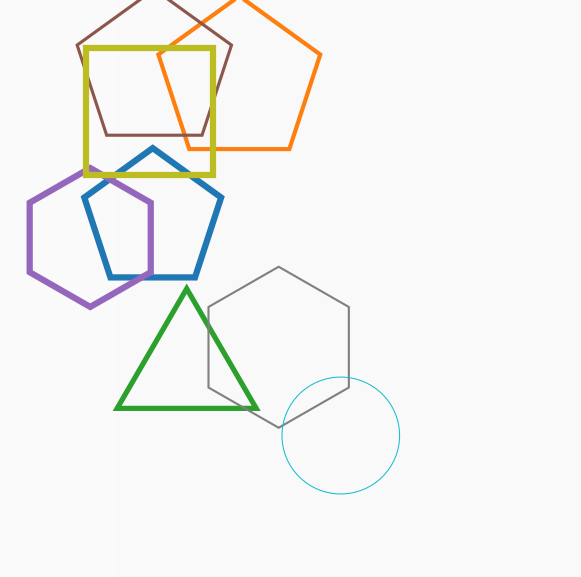[{"shape": "pentagon", "thickness": 3, "radius": 0.62, "center": [0.263, 0.619]}, {"shape": "pentagon", "thickness": 2, "radius": 0.73, "center": [0.412, 0.859]}, {"shape": "triangle", "thickness": 2.5, "radius": 0.69, "center": [0.321, 0.361]}, {"shape": "hexagon", "thickness": 3, "radius": 0.6, "center": [0.155, 0.588]}, {"shape": "pentagon", "thickness": 1.5, "radius": 0.7, "center": [0.266, 0.878]}, {"shape": "hexagon", "thickness": 1, "radius": 0.7, "center": [0.479, 0.398]}, {"shape": "square", "thickness": 3, "radius": 0.55, "center": [0.257, 0.806]}, {"shape": "circle", "thickness": 0.5, "radius": 0.51, "center": [0.586, 0.245]}]